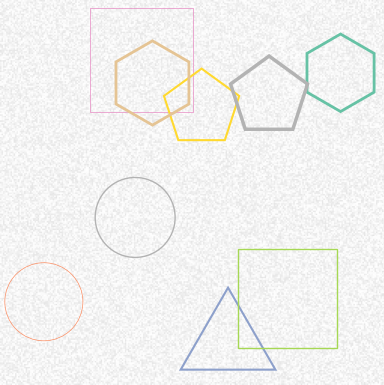[{"shape": "hexagon", "thickness": 2, "radius": 0.5, "center": [0.885, 0.811]}, {"shape": "circle", "thickness": 0.5, "radius": 0.51, "center": [0.114, 0.216]}, {"shape": "triangle", "thickness": 1.5, "radius": 0.71, "center": [0.592, 0.111]}, {"shape": "square", "thickness": 0.5, "radius": 0.68, "center": [0.368, 0.844]}, {"shape": "square", "thickness": 1, "radius": 0.64, "center": [0.747, 0.224]}, {"shape": "pentagon", "thickness": 1.5, "radius": 0.51, "center": [0.524, 0.719]}, {"shape": "hexagon", "thickness": 2, "radius": 0.55, "center": [0.396, 0.785]}, {"shape": "pentagon", "thickness": 2.5, "radius": 0.53, "center": [0.699, 0.749]}, {"shape": "circle", "thickness": 1, "radius": 0.52, "center": [0.351, 0.435]}]